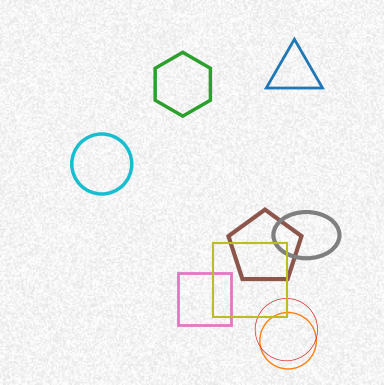[{"shape": "triangle", "thickness": 2, "radius": 0.42, "center": [0.765, 0.814]}, {"shape": "circle", "thickness": 1, "radius": 0.37, "center": [0.748, 0.115]}, {"shape": "hexagon", "thickness": 2.5, "radius": 0.41, "center": [0.475, 0.781]}, {"shape": "circle", "thickness": 0.5, "radius": 0.41, "center": [0.744, 0.144]}, {"shape": "pentagon", "thickness": 3, "radius": 0.5, "center": [0.688, 0.356]}, {"shape": "square", "thickness": 2, "radius": 0.34, "center": [0.532, 0.224]}, {"shape": "oval", "thickness": 3, "radius": 0.43, "center": [0.796, 0.389]}, {"shape": "square", "thickness": 1.5, "radius": 0.48, "center": [0.65, 0.272]}, {"shape": "circle", "thickness": 2.5, "radius": 0.39, "center": [0.264, 0.574]}]